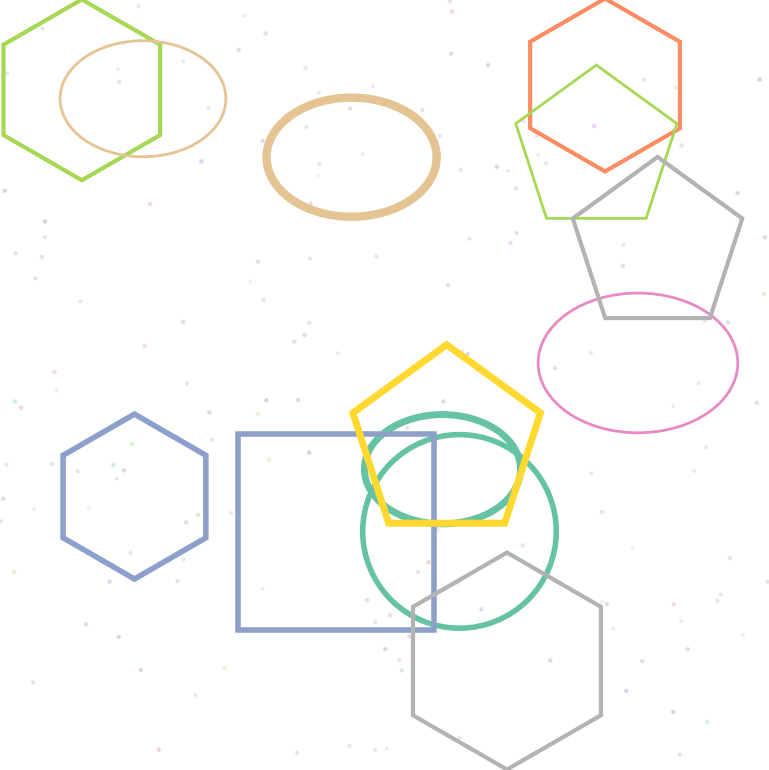[{"shape": "oval", "thickness": 2.5, "radius": 0.51, "center": [0.575, 0.391]}, {"shape": "circle", "thickness": 2, "radius": 0.63, "center": [0.597, 0.31]}, {"shape": "hexagon", "thickness": 1.5, "radius": 0.56, "center": [0.786, 0.89]}, {"shape": "hexagon", "thickness": 2, "radius": 0.54, "center": [0.175, 0.355]}, {"shape": "square", "thickness": 2, "radius": 0.64, "center": [0.437, 0.31]}, {"shape": "oval", "thickness": 1, "radius": 0.65, "center": [0.829, 0.529]}, {"shape": "hexagon", "thickness": 1.5, "radius": 0.59, "center": [0.106, 0.883]}, {"shape": "pentagon", "thickness": 1, "radius": 0.55, "center": [0.774, 0.805]}, {"shape": "pentagon", "thickness": 2.5, "radius": 0.64, "center": [0.58, 0.424]}, {"shape": "oval", "thickness": 1, "radius": 0.54, "center": [0.186, 0.872]}, {"shape": "oval", "thickness": 3, "radius": 0.55, "center": [0.457, 0.796]}, {"shape": "pentagon", "thickness": 1.5, "radius": 0.58, "center": [0.854, 0.68]}, {"shape": "hexagon", "thickness": 1.5, "radius": 0.7, "center": [0.658, 0.141]}]